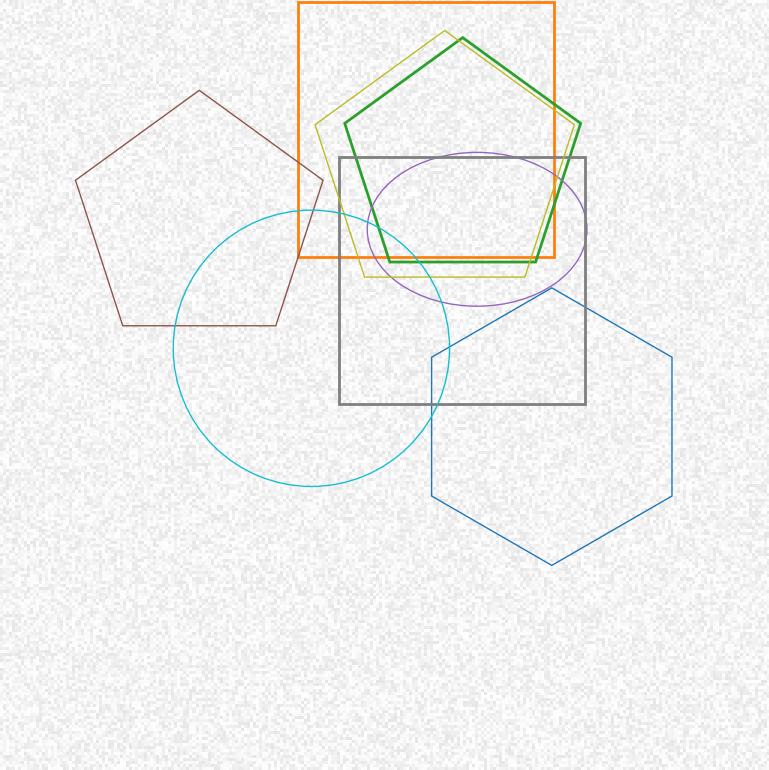[{"shape": "hexagon", "thickness": 0.5, "radius": 0.9, "center": [0.717, 0.446]}, {"shape": "square", "thickness": 1, "radius": 0.83, "center": [0.553, 0.832]}, {"shape": "pentagon", "thickness": 1, "radius": 0.81, "center": [0.601, 0.79]}, {"shape": "oval", "thickness": 0.5, "radius": 0.71, "center": [0.62, 0.702]}, {"shape": "pentagon", "thickness": 0.5, "radius": 0.85, "center": [0.259, 0.714]}, {"shape": "square", "thickness": 1, "radius": 0.8, "center": [0.6, 0.636]}, {"shape": "pentagon", "thickness": 0.5, "radius": 0.89, "center": [0.578, 0.783]}, {"shape": "circle", "thickness": 0.5, "radius": 0.9, "center": [0.404, 0.548]}]